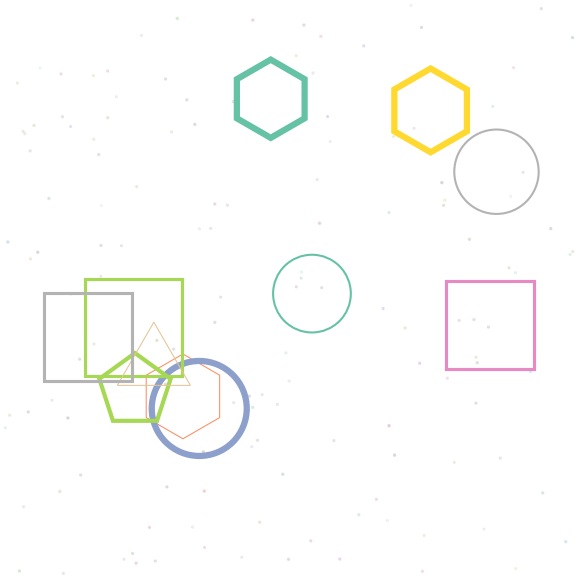[{"shape": "hexagon", "thickness": 3, "radius": 0.34, "center": [0.469, 0.828]}, {"shape": "circle", "thickness": 1, "radius": 0.34, "center": [0.54, 0.491]}, {"shape": "hexagon", "thickness": 0.5, "radius": 0.37, "center": [0.317, 0.313]}, {"shape": "circle", "thickness": 3, "radius": 0.41, "center": [0.345, 0.292]}, {"shape": "square", "thickness": 1.5, "radius": 0.38, "center": [0.849, 0.436]}, {"shape": "pentagon", "thickness": 2, "radius": 0.32, "center": [0.234, 0.323]}, {"shape": "square", "thickness": 1.5, "radius": 0.42, "center": [0.231, 0.432]}, {"shape": "hexagon", "thickness": 3, "radius": 0.36, "center": [0.746, 0.808]}, {"shape": "triangle", "thickness": 0.5, "radius": 0.36, "center": [0.266, 0.368]}, {"shape": "square", "thickness": 1.5, "radius": 0.38, "center": [0.152, 0.416]}, {"shape": "circle", "thickness": 1, "radius": 0.37, "center": [0.86, 0.702]}]